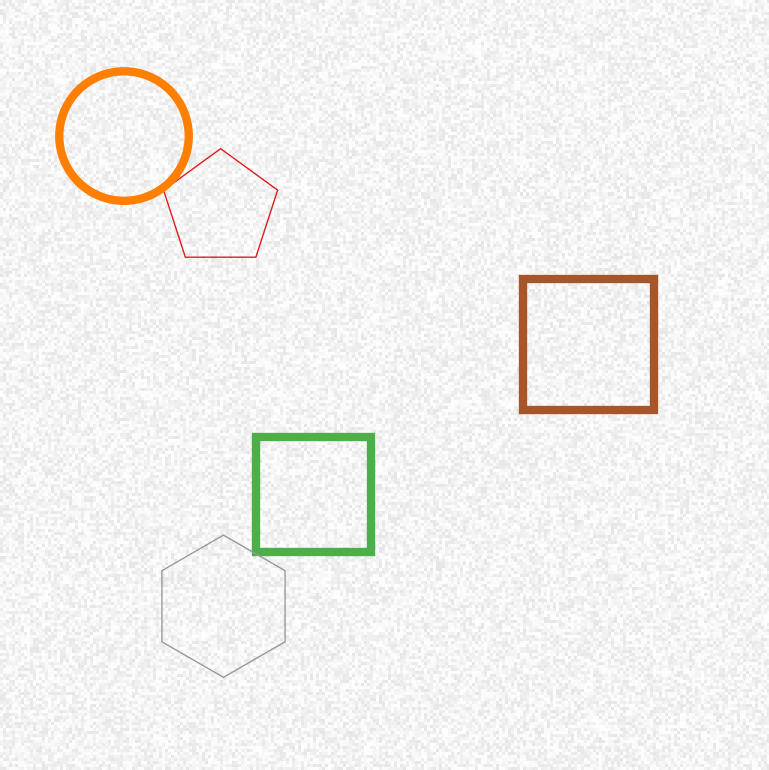[{"shape": "pentagon", "thickness": 0.5, "radius": 0.39, "center": [0.287, 0.729]}, {"shape": "square", "thickness": 3, "radius": 0.37, "center": [0.407, 0.358]}, {"shape": "circle", "thickness": 3, "radius": 0.42, "center": [0.161, 0.823]}, {"shape": "square", "thickness": 3, "radius": 0.42, "center": [0.764, 0.553]}, {"shape": "hexagon", "thickness": 0.5, "radius": 0.46, "center": [0.29, 0.213]}]